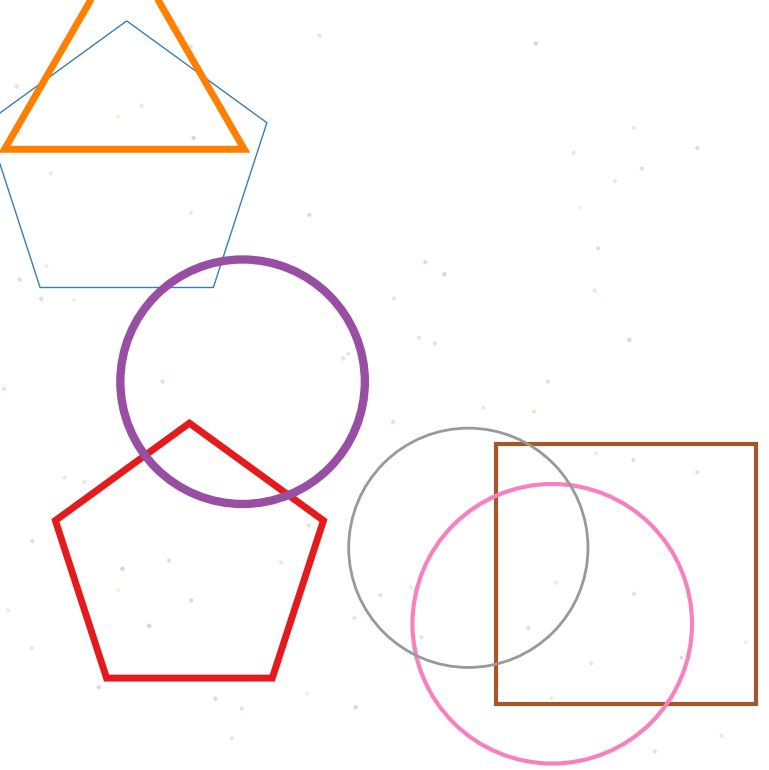[{"shape": "pentagon", "thickness": 2.5, "radius": 0.92, "center": [0.246, 0.267]}, {"shape": "pentagon", "thickness": 0.5, "radius": 0.96, "center": [0.165, 0.781]}, {"shape": "circle", "thickness": 3, "radius": 0.79, "center": [0.315, 0.504]}, {"shape": "triangle", "thickness": 2.5, "radius": 0.9, "center": [0.162, 0.896]}, {"shape": "square", "thickness": 1.5, "radius": 0.84, "center": [0.812, 0.255]}, {"shape": "circle", "thickness": 1.5, "radius": 0.91, "center": [0.717, 0.19]}, {"shape": "circle", "thickness": 1, "radius": 0.78, "center": [0.608, 0.289]}]